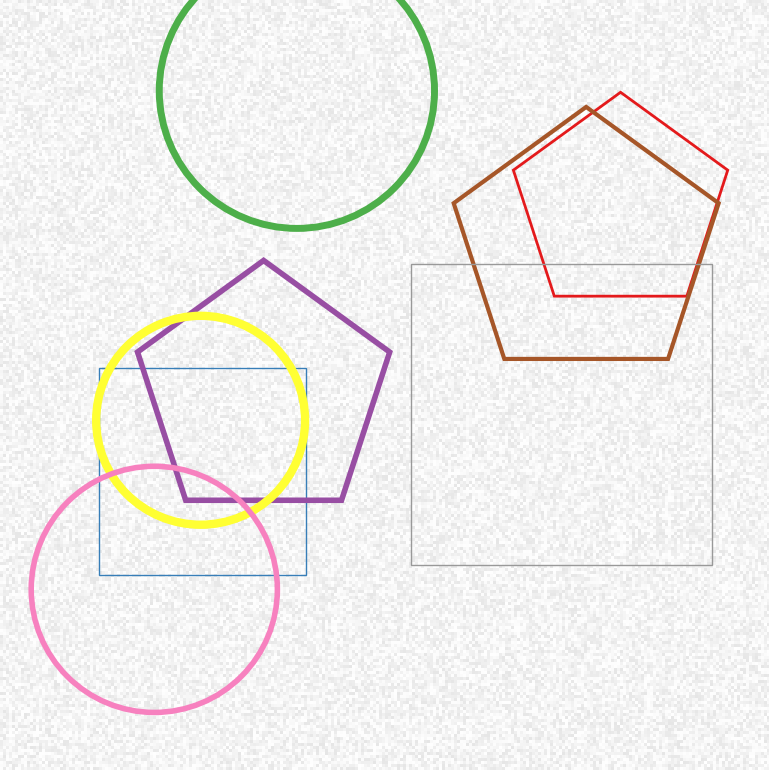[{"shape": "pentagon", "thickness": 1, "radius": 0.73, "center": [0.806, 0.734]}, {"shape": "square", "thickness": 0.5, "radius": 0.67, "center": [0.263, 0.388]}, {"shape": "circle", "thickness": 2.5, "radius": 0.89, "center": [0.386, 0.882]}, {"shape": "pentagon", "thickness": 2, "radius": 0.86, "center": [0.342, 0.49]}, {"shape": "circle", "thickness": 3, "radius": 0.68, "center": [0.261, 0.454]}, {"shape": "pentagon", "thickness": 1.5, "radius": 0.9, "center": [0.761, 0.68]}, {"shape": "circle", "thickness": 2, "radius": 0.8, "center": [0.2, 0.235]}, {"shape": "square", "thickness": 0.5, "radius": 0.98, "center": [0.729, 0.461]}]